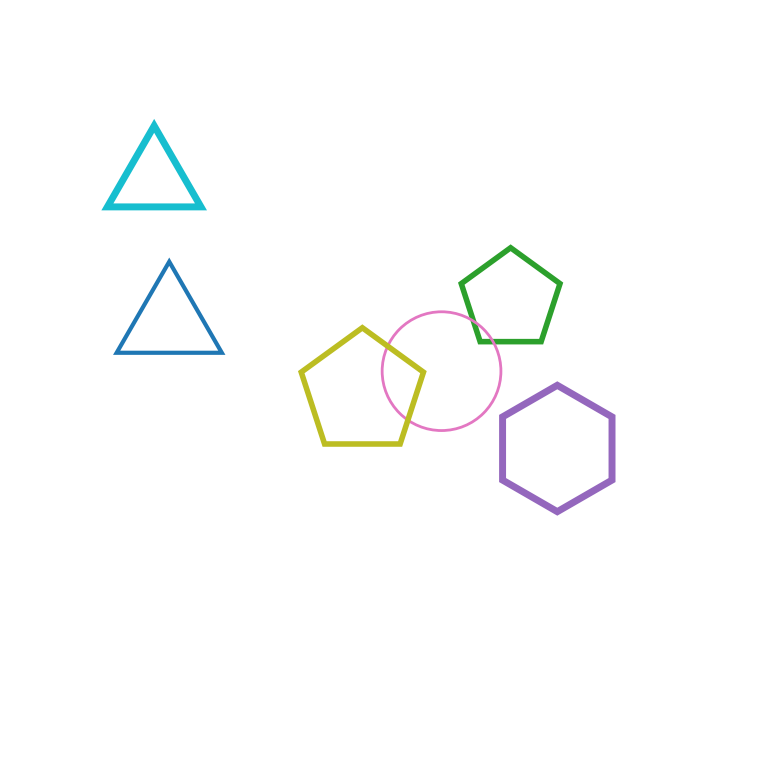[{"shape": "triangle", "thickness": 1.5, "radius": 0.39, "center": [0.22, 0.581]}, {"shape": "pentagon", "thickness": 2, "radius": 0.34, "center": [0.663, 0.611]}, {"shape": "hexagon", "thickness": 2.5, "radius": 0.41, "center": [0.724, 0.418]}, {"shape": "circle", "thickness": 1, "radius": 0.39, "center": [0.573, 0.518]}, {"shape": "pentagon", "thickness": 2, "radius": 0.42, "center": [0.471, 0.491]}, {"shape": "triangle", "thickness": 2.5, "radius": 0.35, "center": [0.2, 0.766]}]